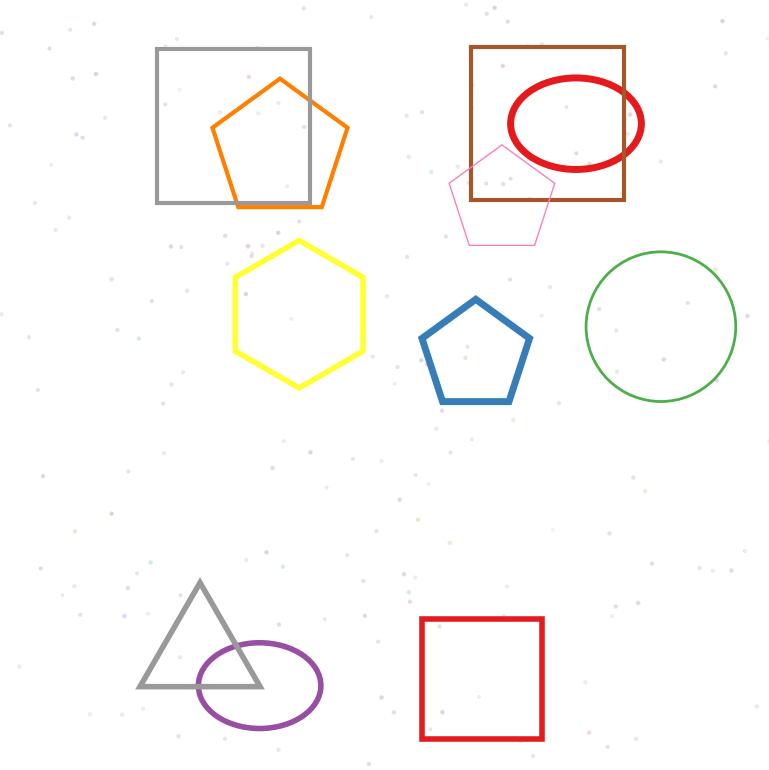[{"shape": "oval", "thickness": 2.5, "radius": 0.42, "center": [0.748, 0.839]}, {"shape": "square", "thickness": 2, "radius": 0.39, "center": [0.626, 0.119]}, {"shape": "pentagon", "thickness": 2.5, "radius": 0.37, "center": [0.618, 0.538]}, {"shape": "circle", "thickness": 1, "radius": 0.49, "center": [0.858, 0.576]}, {"shape": "oval", "thickness": 2, "radius": 0.4, "center": [0.337, 0.11]}, {"shape": "pentagon", "thickness": 1.5, "radius": 0.46, "center": [0.364, 0.806]}, {"shape": "hexagon", "thickness": 2, "radius": 0.48, "center": [0.389, 0.592]}, {"shape": "square", "thickness": 1.5, "radius": 0.5, "center": [0.711, 0.839]}, {"shape": "pentagon", "thickness": 0.5, "radius": 0.36, "center": [0.652, 0.74]}, {"shape": "square", "thickness": 1.5, "radius": 0.5, "center": [0.303, 0.836]}, {"shape": "triangle", "thickness": 2, "radius": 0.45, "center": [0.26, 0.153]}]